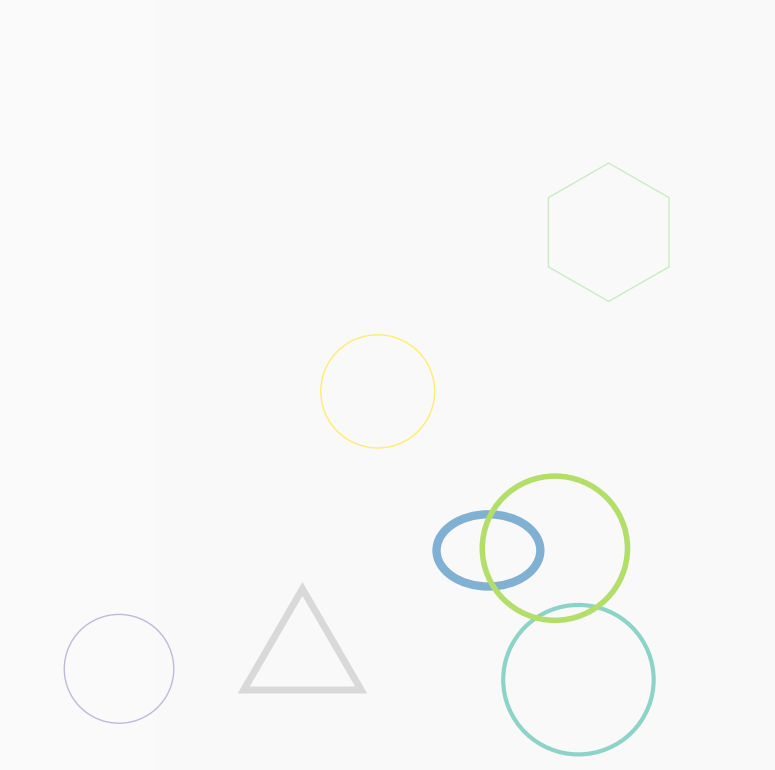[{"shape": "circle", "thickness": 1.5, "radius": 0.49, "center": [0.746, 0.117]}, {"shape": "circle", "thickness": 0.5, "radius": 0.35, "center": [0.154, 0.131]}, {"shape": "oval", "thickness": 3, "radius": 0.33, "center": [0.63, 0.285]}, {"shape": "circle", "thickness": 2, "radius": 0.47, "center": [0.716, 0.288]}, {"shape": "triangle", "thickness": 2.5, "radius": 0.44, "center": [0.39, 0.148]}, {"shape": "hexagon", "thickness": 0.5, "radius": 0.45, "center": [0.785, 0.698]}, {"shape": "circle", "thickness": 0.5, "radius": 0.37, "center": [0.487, 0.492]}]